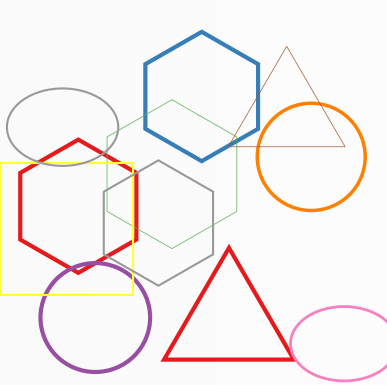[{"shape": "triangle", "thickness": 3, "radius": 0.97, "center": [0.591, 0.163]}, {"shape": "hexagon", "thickness": 3, "radius": 0.87, "center": [0.202, 0.464]}, {"shape": "hexagon", "thickness": 3, "radius": 0.84, "center": [0.521, 0.749]}, {"shape": "hexagon", "thickness": 0.5, "radius": 0.97, "center": [0.444, 0.548]}, {"shape": "circle", "thickness": 3, "radius": 0.71, "center": [0.246, 0.175]}, {"shape": "circle", "thickness": 2.5, "radius": 0.7, "center": [0.803, 0.593]}, {"shape": "square", "thickness": 1.5, "radius": 0.86, "center": [0.172, 0.405]}, {"shape": "triangle", "thickness": 0.5, "radius": 0.87, "center": [0.74, 0.706]}, {"shape": "oval", "thickness": 2, "radius": 0.69, "center": [0.888, 0.107]}, {"shape": "hexagon", "thickness": 1.5, "radius": 0.81, "center": [0.409, 0.421]}, {"shape": "oval", "thickness": 1.5, "radius": 0.72, "center": [0.162, 0.67]}]